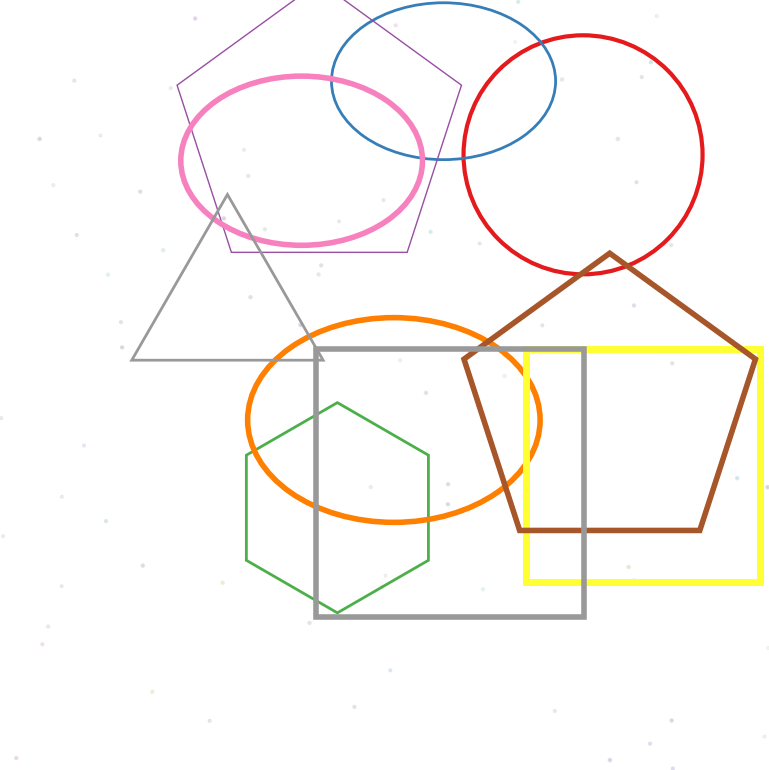[{"shape": "circle", "thickness": 1.5, "radius": 0.78, "center": [0.757, 0.799]}, {"shape": "oval", "thickness": 1, "radius": 0.73, "center": [0.576, 0.895]}, {"shape": "hexagon", "thickness": 1, "radius": 0.68, "center": [0.438, 0.341]}, {"shape": "pentagon", "thickness": 0.5, "radius": 0.97, "center": [0.415, 0.829]}, {"shape": "oval", "thickness": 2, "radius": 0.95, "center": [0.512, 0.455]}, {"shape": "square", "thickness": 2.5, "radius": 0.76, "center": [0.835, 0.395]}, {"shape": "pentagon", "thickness": 2, "radius": 1.0, "center": [0.792, 0.472]}, {"shape": "oval", "thickness": 2, "radius": 0.78, "center": [0.392, 0.791]}, {"shape": "triangle", "thickness": 1, "radius": 0.72, "center": [0.295, 0.604]}, {"shape": "square", "thickness": 2, "radius": 0.87, "center": [0.584, 0.373]}]